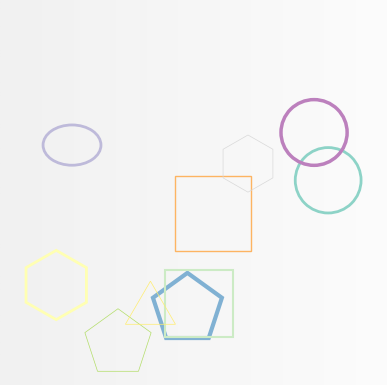[{"shape": "circle", "thickness": 2, "radius": 0.42, "center": [0.847, 0.532]}, {"shape": "hexagon", "thickness": 2, "radius": 0.45, "center": [0.145, 0.26]}, {"shape": "oval", "thickness": 2, "radius": 0.37, "center": [0.186, 0.623]}, {"shape": "pentagon", "thickness": 3, "radius": 0.47, "center": [0.484, 0.198]}, {"shape": "square", "thickness": 1, "radius": 0.49, "center": [0.551, 0.446]}, {"shape": "pentagon", "thickness": 0.5, "radius": 0.45, "center": [0.305, 0.108]}, {"shape": "hexagon", "thickness": 0.5, "radius": 0.37, "center": [0.64, 0.575]}, {"shape": "circle", "thickness": 2.5, "radius": 0.43, "center": [0.81, 0.656]}, {"shape": "square", "thickness": 1.5, "radius": 0.44, "center": [0.513, 0.211]}, {"shape": "triangle", "thickness": 0.5, "radius": 0.37, "center": [0.388, 0.195]}]